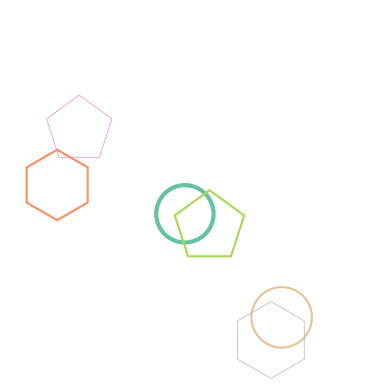[{"shape": "circle", "thickness": 3, "radius": 0.37, "center": [0.48, 0.445]}, {"shape": "hexagon", "thickness": 1.5, "radius": 0.46, "center": [0.148, 0.52]}, {"shape": "pentagon", "thickness": 0.5, "radius": 0.45, "center": [0.206, 0.664]}, {"shape": "pentagon", "thickness": 1.5, "radius": 0.47, "center": [0.544, 0.411]}, {"shape": "circle", "thickness": 1.5, "radius": 0.39, "center": [0.732, 0.176]}, {"shape": "hexagon", "thickness": 0.5, "radius": 0.5, "center": [0.704, 0.117]}]